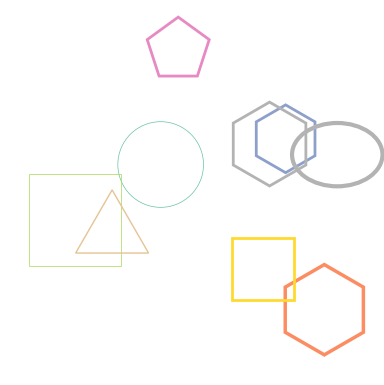[{"shape": "circle", "thickness": 0.5, "radius": 0.56, "center": [0.417, 0.573]}, {"shape": "hexagon", "thickness": 2.5, "radius": 0.59, "center": [0.842, 0.196]}, {"shape": "hexagon", "thickness": 2, "radius": 0.44, "center": [0.742, 0.639]}, {"shape": "pentagon", "thickness": 2, "radius": 0.42, "center": [0.463, 0.871]}, {"shape": "square", "thickness": 0.5, "radius": 0.6, "center": [0.196, 0.427]}, {"shape": "square", "thickness": 2, "radius": 0.4, "center": [0.682, 0.301]}, {"shape": "triangle", "thickness": 1, "radius": 0.55, "center": [0.291, 0.397]}, {"shape": "oval", "thickness": 3, "radius": 0.59, "center": [0.876, 0.598]}, {"shape": "hexagon", "thickness": 2, "radius": 0.54, "center": [0.7, 0.626]}]